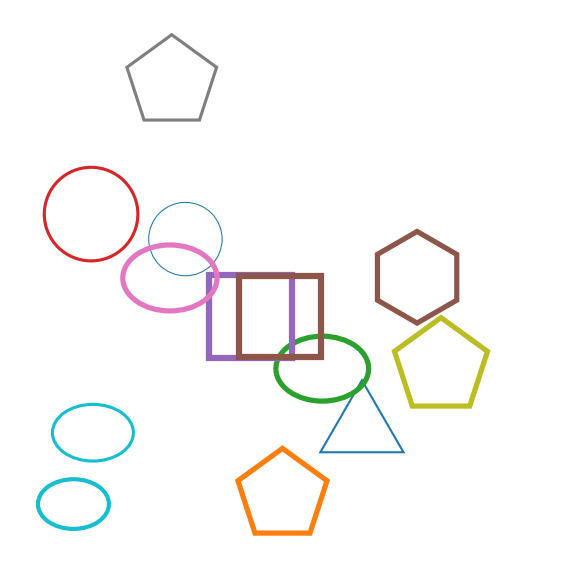[{"shape": "circle", "thickness": 0.5, "radius": 0.32, "center": [0.321, 0.585]}, {"shape": "triangle", "thickness": 1, "radius": 0.42, "center": [0.627, 0.258]}, {"shape": "pentagon", "thickness": 2.5, "radius": 0.41, "center": [0.489, 0.142]}, {"shape": "oval", "thickness": 2.5, "radius": 0.4, "center": [0.558, 0.361]}, {"shape": "circle", "thickness": 1.5, "radius": 0.41, "center": [0.158, 0.628]}, {"shape": "square", "thickness": 3, "radius": 0.36, "center": [0.434, 0.451]}, {"shape": "hexagon", "thickness": 2.5, "radius": 0.4, "center": [0.722, 0.519]}, {"shape": "square", "thickness": 3, "radius": 0.35, "center": [0.484, 0.451]}, {"shape": "oval", "thickness": 2.5, "radius": 0.41, "center": [0.294, 0.518]}, {"shape": "pentagon", "thickness": 1.5, "radius": 0.41, "center": [0.297, 0.857]}, {"shape": "pentagon", "thickness": 2.5, "radius": 0.42, "center": [0.764, 0.364]}, {"shape": "oval", "thickness": 2, "radius": 0.31, "center": [0.127, 0.126]}, {"shape": "oval", "thickness": 1.5, "radius": 0.35, "center": [0.161, 0.25]}]